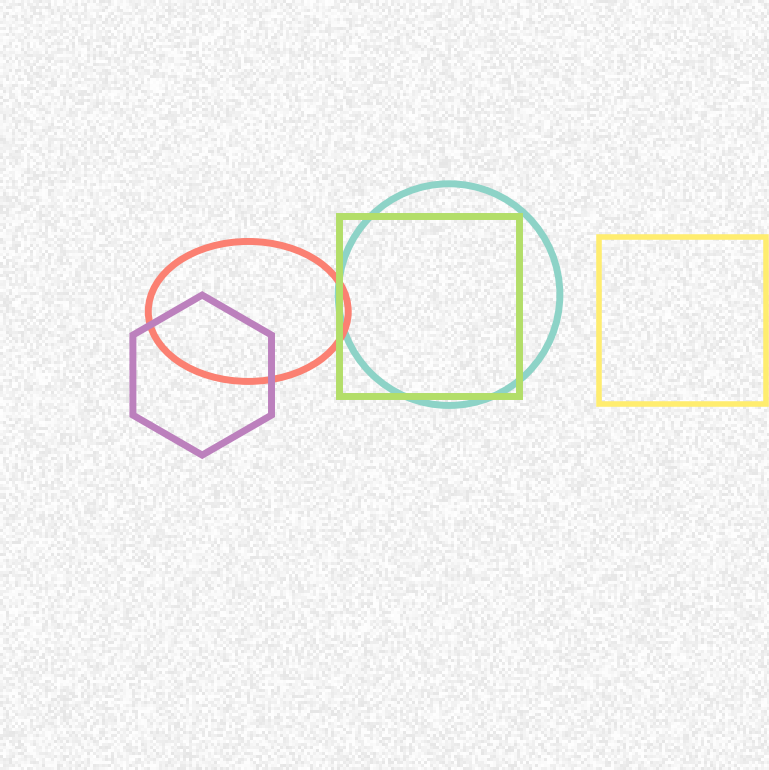[{"shape": "circle", "thickness": 2.5, "radius": 0.72, "center": [0.583, 0.617]}, {"shape": "oval", "thickness": 2.5, "radius": 0.65, "center": [0.322, 0.596]}, {"shape": "square", "thickness": 2.5, "radius": 0.59, "center": [0.558, 0.603]}, {"shape": "hexagon", "thickness": 2.5, "radius": 0.52, "center": [0.263, 0.513]}, {"shape": "square", "thickness": 2, "radius": 0.54, "center": [0.886, 0.584]}]